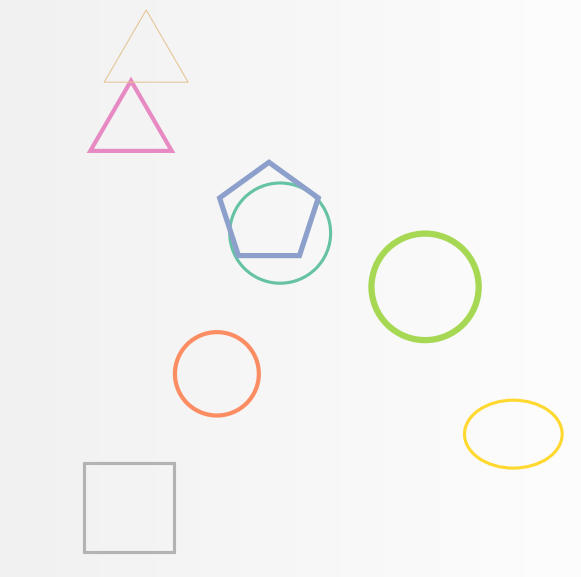[{"shape": "circle", "thickness": 1.5, "radius": 0.43, "center": [0.482, 0.595]}, {"shape": "circle", "thickness": 2, "radius": 0.36, "center": [0.373, 0.352]}, {"shape": "pentagon", "thickness": 2.5, "radius": 0.45, "center": [0.463, 0.629]}, {"shape": "triangle", "thickness": 2, "radius": 0.4, "center": [0.225, 0.778]}, {"shape": "circle", "thickness": 3, "radius": 0.46, "center": [0.731, 0.502]}, {"shape": "oval", "thickness": 1.5, "radius": 0.42, "center": [0.883, 0.247]}, {"shape": "triangle", "thickness": 0.5, "radius": 0.42, "center": [0.251, 0.899]}, {"shape": "square", "thickness": 1.5, "radius": 0.39, "center": [0.222, 0.121]}]